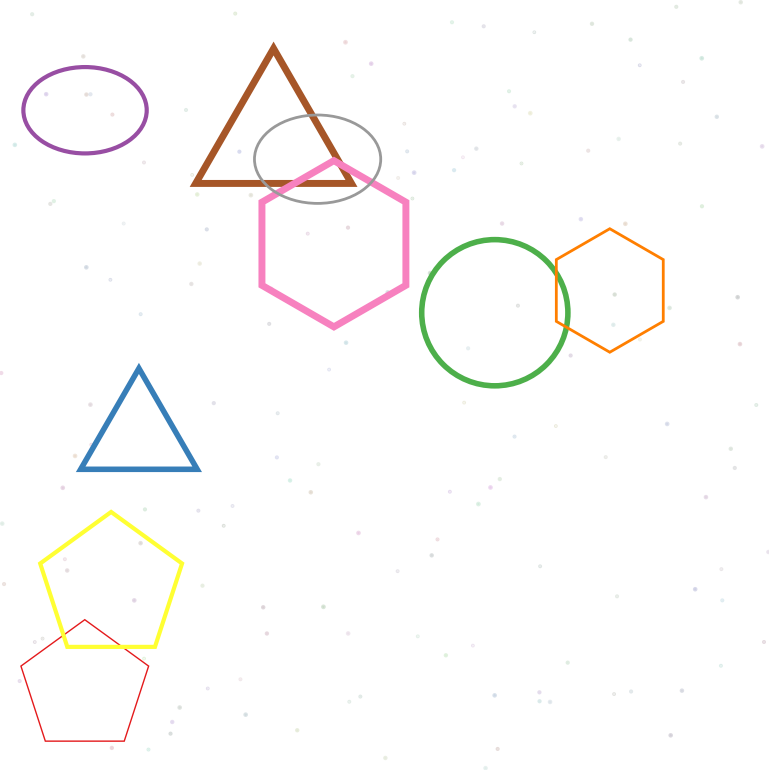[{"shape": "pentagon", "thickness": 0.5, "radius": 0.44, "center": [0.11, 0.108]}, {"shape": "triangle", "thickness": 2, "radius": 0.44, "center": [0.18, 0.434]}, {"shape": "circle", "thickness": 2, "radius": 0.47, "center": [0.643, 0.594]}, {"shape": "oval", "thickness": 1.5, "radius": 0.4, "center": [0.11, 0.857]}, {"shape": "hexagon", "thickness": 1, "radius": 0.4, "center": [0.792, 0.623]}, {"shape": "pentagon", "thickness": 1.5, "radius": 0.48, "center": [0.144, 0.238]}, {"shape": "triangle", "thickness": 2.5, "radius": 0.58, "center": [0.355, 0.82]}, {"shape": "hexagon", "thickness": 2.5, "radius": 0.54, "center": [0.434, 0.683]}, {"shape": "oval", "thickness": 1, "radius": 0.41, "center": [0.412, 0.793]}]